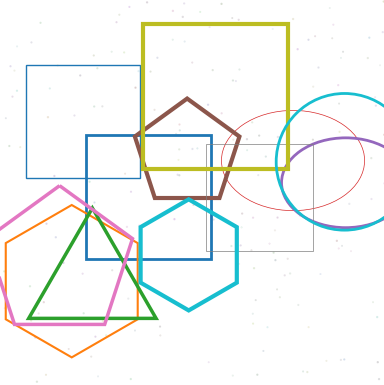[{"shape": "square", "thickness": 2, "radius": 0.81, "center": [0.386, 0.488]}, {"shape": "square", "thickness": 1, "radius": 0.74, "center": [0.215, 0.684]}, {"shape": "hexagon", "thickness": 1.5, "radius": 0.99, "center": [0.186, 0.27]}, {"shape": "triangle", "thickness": 2.5, "radius": 0.96, "center": [0.24, 0.269]}, {"shape": "oval", "thickness": 0.5, "radius": 0.93, "center": [0.761, 0.583]}, {"shape": "oval", "thickness": 2, "radius": 0.83, "center": [0.898, 0.525]}, {"shape": "pentagon", "thickness": 3, "radius": 0.71, "center": [0.486, 0.601]}, {"shape": "pentagon", "thickness": 2.5, "radius": 1.0, "center": [0.155, 0.318]}, {"shape": "square", "thickness": 0.5, "radius": 0.7, "center": [0.674, 0.487]}, {"shape": "square", "thickness": 3, "radius": 0.94, "center": [0.561, 0.748]}, {"shape": "circle", "thickness": 2, "radius": 0.89, "center": [0.895, 0.58]}, {"shape": "hexagon", "thickness": 3, "radius": 0.72, "center": [0.49, 0.338]}]